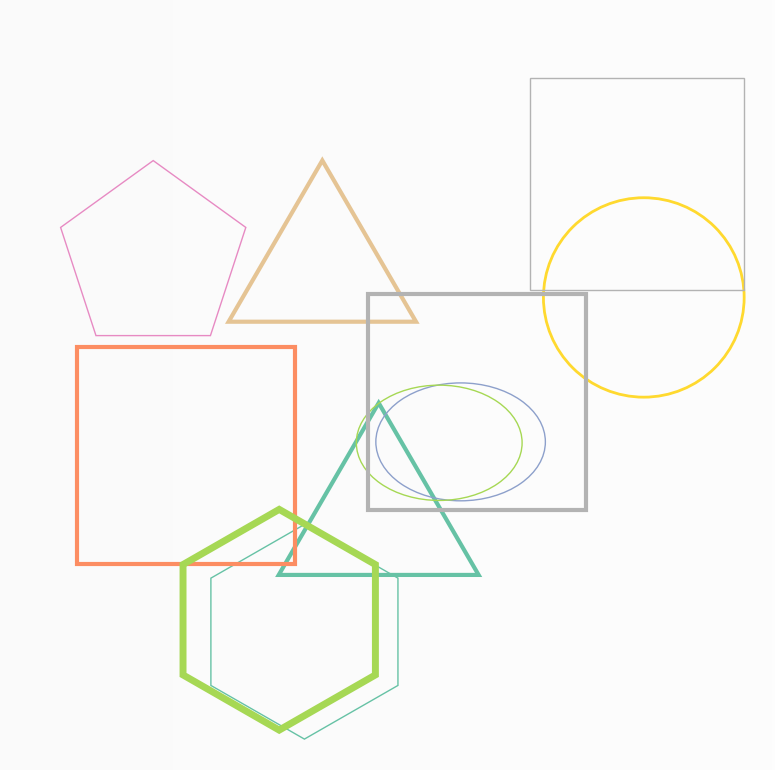[{"shape": "triangle", "thickness": 1.5, "radius": 0.74, "center": [0.489, 0.328]}, {"shape": "hexagon", "thickness": 0.5, "radius": 0.7, "center": [0.393, 0.179]}, {"shape": "square", "thickness": 1.5, "radius": 0.7, "center": [0.24, 0.409]}, {"shape": "oval", "thickness": 0.5, "radius": 0.55, "center": [0.594, 0.426]}, {"shape": "pentagon", "thickness": 0.5, "radius": 0.63, "center": [0.198, 0.666]}, {"shape": "hexagon", "thickness": 2.5, "radius": 0.72, "center": [0.36, 0.195]}, {"shape": "oval", "thickness": 0.5, "radius": 0.53, "center": [0.567, 0.425]}, {"shape": "circle", "thickness": 1, "radius": 0.65, "center": [0.831, 0.614]}, {"shape": "triangle", "thickness": 1.5, "radius": 0.7, "center": [0.416, 0.652]}, {"shape": "square", "thickness": 0.5, "radius": 0.69, "center": [0.821, 0.761]}, {"shape": "square", "thickness": 1.5, "radius": 0.7, "center": [0.615, 0.479]}]